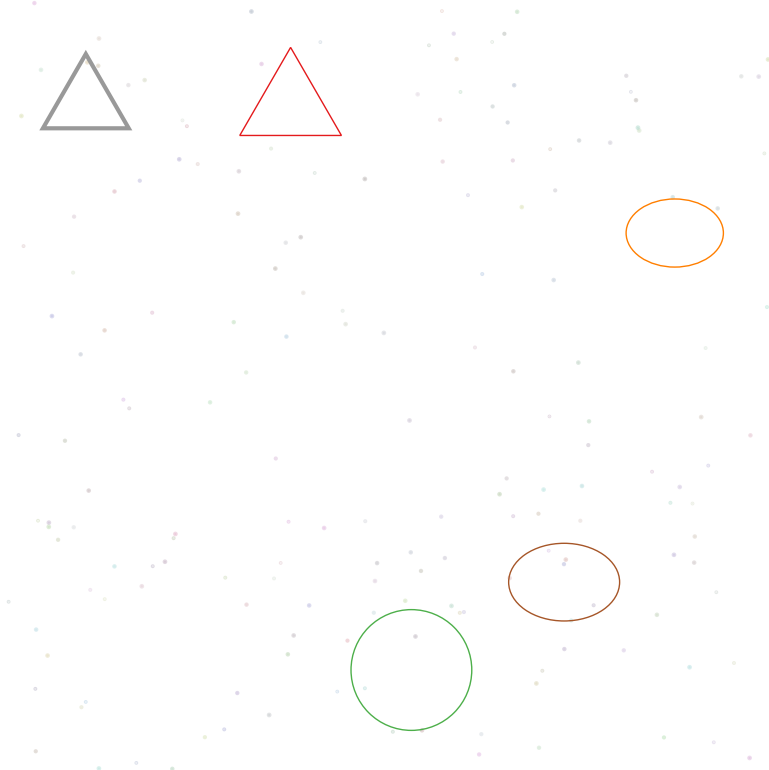[{"shape": "triangle", "thickness": 0.5, "radius": 0.38, "center": [0.377, 0.862]}, {"shape": "circle", "thickness": 0.5, "radius": 0.39, "center": [0.534, 0.13]}, {"shape": "oval", "thickness": 0.5, "radius": 0.32, "center": [0.876, 0.697]}, {"shape": "oval", "thickness": 0.5, "radius": 0.36, "center": [0.733, 0.244]}, {"shape": "triangle", "thickness": 1.5, "radius": 0.32, "center": [0.111, 0.866]}]